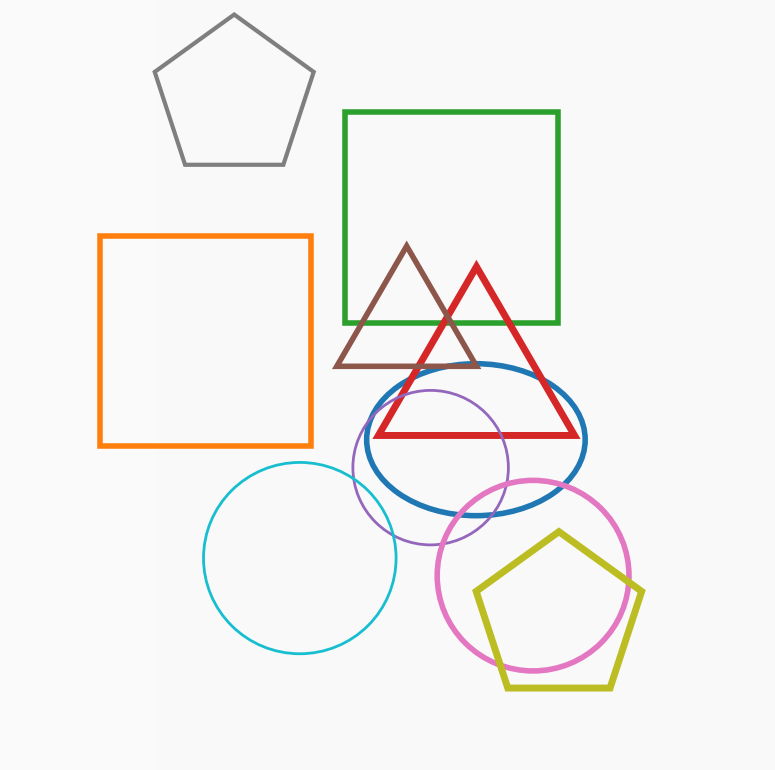[{"shape": "oval", "thickness": 2, "radius": 0.7, "center": [0.614, 0.429]}, {"shape": "square", "thickness": 2, "radius": 0.68, "center": [0.265, 0.557]}, {"shape": "square", "thickness": 2, "radius": 0.69, "center": [0.582, 0.717]}, {"shape": "triangle", "thickness": 2.5, "radius": 0.73, "center": [0.615, 0.508]}, {"shape": "circle", "thickness": 1, "radius": 0.5, "center": [0.556, 0.393]}, {"shape": "triangle", "thickness": 2, "radius": 0.52, "center": [0.525, 0.576]}, {"shape": "circle", "thickness": 2, "radius": 0.62, "center": [0.688, 0.252]}, {"shape": "pentagon", "thickness": 1.5, "radius": 0.54, "center": [0.302, 0.873]}, {"shape": "pentagon", "thickness": 2.5, "radius": 0.56, "center": [0.721, 0.197]}, {"shape": "circle", "thickness": 1, "radius": 0.62, "center": [0.387, 0.275]}]